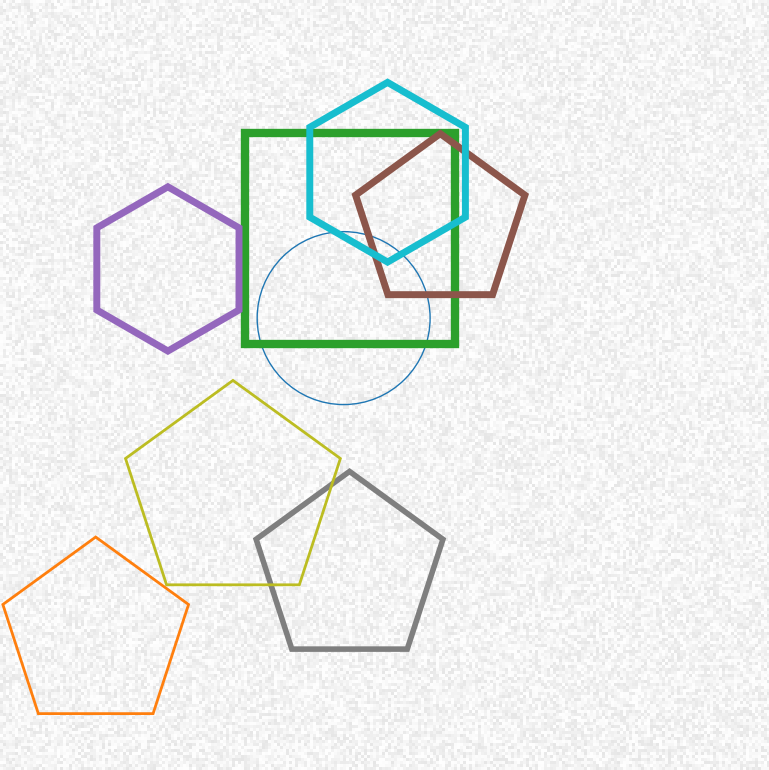[{"shape": "circle", "thickness": 0.5, "radius": 0.56, "center": [0.446, 0.587]}, {"shape": "pentagon", "thickness": 1, "radius": 0.63, "center": [0.124, 0.176]}, {"shape": "square", "thickness": 3, "radius": 0.68, "center": [0.454, 0.69]}, {"shape": "hexagon", "thickness": 2.5, "radius": 0.53, "center": [0.218, 0.651]}, {"shape": "pentagon", "thickness": 2.5, "radius": 0.58, "center": [0.572, 0.711]}, {"shape": "pentagon", "thickness": 2, "radius": 0.64, "center": [0.454, 0.26]}, {"shape": "pentagon", "thickness": 1, "radius": 0.73, "center": [0.303, 0.359]}, {"shape": "hexagon", "thickness": 2.5, "radius": 0.58, "center": [0.503, 0.776]}]